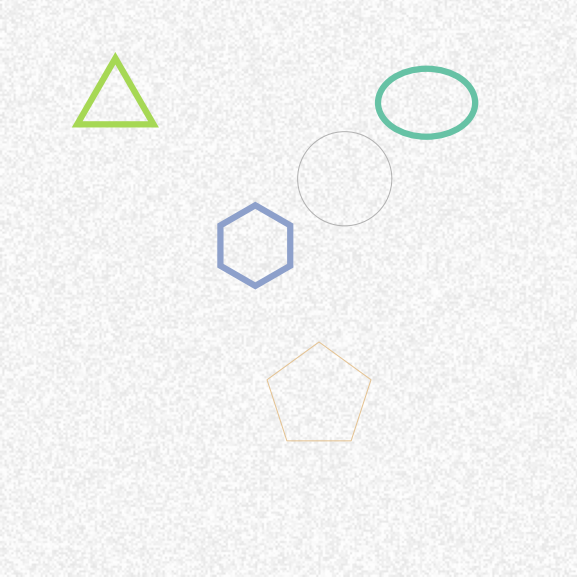[{"shape": "oval", "thickness": 3, "radius": 0.42, "center": [0.739, 0.821]}, {"shape": "hexagon", "thickness": 3, "radius": 0.35, "center": [0.442, 0.574]}, {"shape": "triangle", "thickness": 3, "radius": 0.38, "center": [0.2, 0.822]}, {"shape": "pentagon", "thickness": 0.5, "radius": 0.47, "center": [0.552, 0.312]}, {"shape": "circle", "thickness": 0.5, "radius": 0.41, "center": [0.597, 0.69]}]